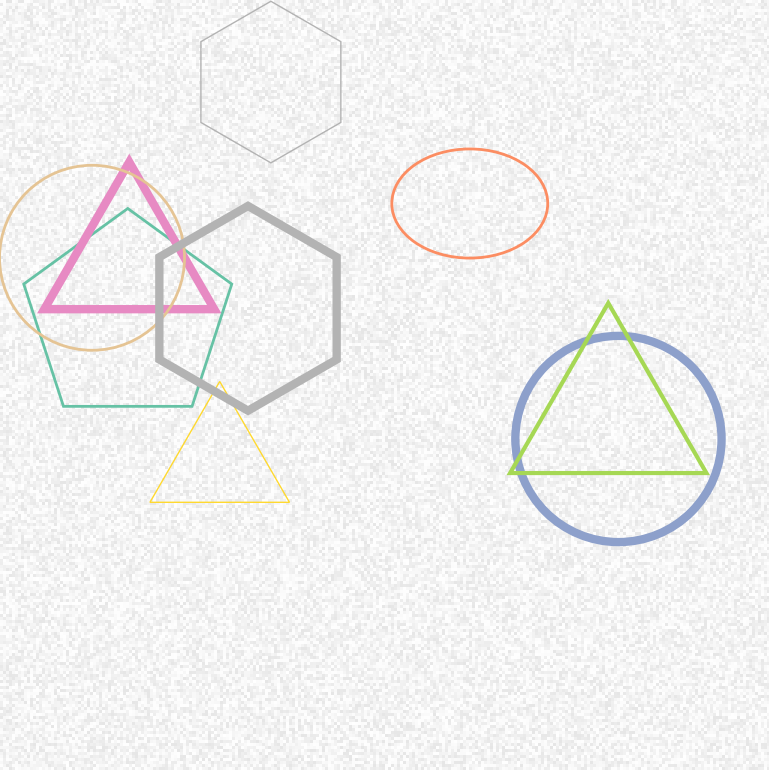[{"shape": "pentagon", "thickness": 1, "radius": 0.71, "center": [0.166, 0.587]}, {"shape": "oval", "thickness": 1, "radius": 0.51, "center": [0.61, 0.736]}, {"shape": "circle", "thickness": 3, "radius": 0.67, "center": [0.803, 0.43]}, {"shape": "triangle", "thickness": 3, "radius": 0.64, "center": [0.168, 0.662]}, {"shape": "triangle", "thickness": 1.5, "radius": 0.74, "center": [0.79, 0.459]}, {"shape": "triangle", "thickness": 0.5, "radius": 0.52, "center": [0.285, 0.4]}, {"shape": "circle", "thickness": 1, "radius": 0.6, "center": [0.12, 0.665]}, {"shape": "hexagon", "thickness": 0.5, "radius": 0.52, "center": [0.352, 0.893]}, {"shape": "hexagon", "thickness": 3, "radius": 0.66, "center": [0.322, 0.6]}]